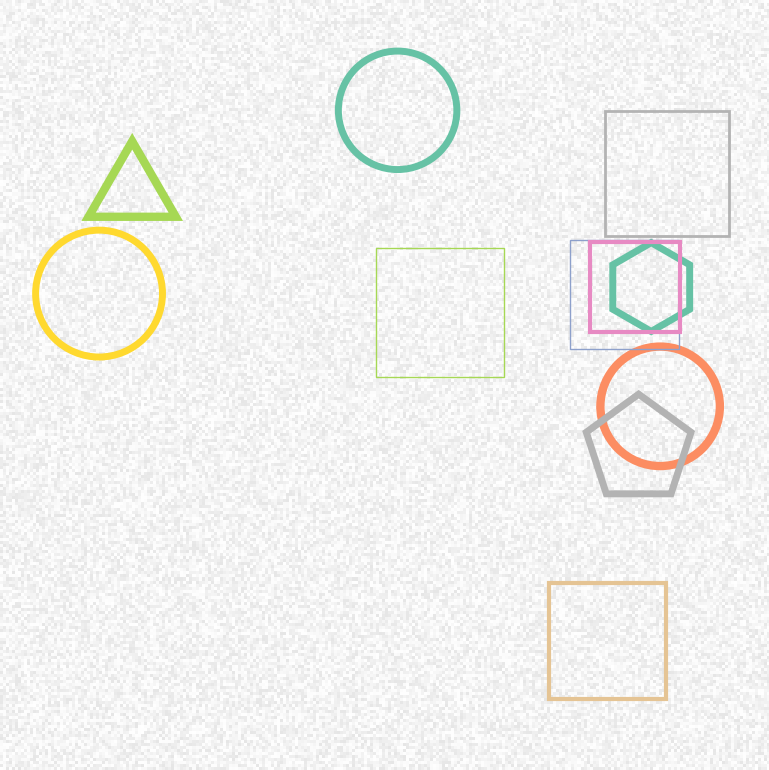[{"shape": "circle", "thickness": 2.5, "radius": 0.38, "center": [0.516, 0.857]}, {"shape": "hexagon", "thickness": 2.5, "radius": 0.29, "center": [0.846, 0.627]}, {"shape": "circle", "thickness": 3, "radius": 0.39, "center": [0.857, 0.472]}, {"shape": "square", "thickness": 0.5, "radius": 0.36, "center": [0.811, 0.618]}, {"shape": "square", "thickness": 1.5, "radius": 0.29, "center": [0.825, 0.627]}, {"shape": "triangle", "thickness": 3, "radius": 0.33, "center": [0.172, 0.751]}, {"shape": "square", "thickness": 0.5, "radius": 0.42, "center": [0.572, 0.594]}, {"shape": "circle", "thickness": 2.5, "radius": 0.41, "center": [0.129, 0.619]}, {"shape": "square", "thickness": 1.5, "radius": 0.38, "center": [0.789, 0.168]}, {"shape": "pentagon", "thickness": 2.5, "radius": 0.36, "center": [0.829, 0.417]}, {"shape": "square", "thickness": 1, "radius": 0.4, "center": [0.866, 0.775]}]